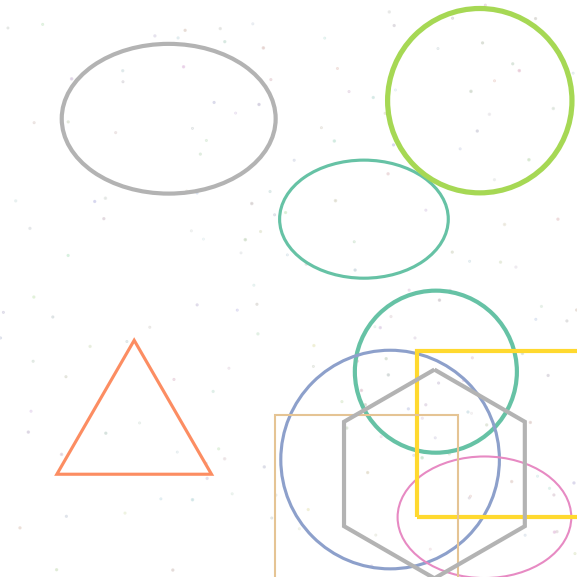[{"shape": "oval", "thickness": 1.5, "radius": 0.73, "center": [0.63, 0.62]}, {"shape": "circle", "thickness": 2, "radius": 0.7, "center": [0.755, 0.356]}, {"shape": "triangle", "thickness": 1.5, "radius": 0.77, "center": [0.232, 0.255]}, {"shape": "circle", "thickness": 1.5, "radius": 0.95, "center": [0.675, 0.203]}, {"shape": "oval", "thickness": 1, "radius": 0.75, "center": [0.839, 0.103]}, {"shape": "circle", "thickness": 2.5, "radius": 0.8, "center": [0.831, 0.825]}, {"shape": "square", "thickness": 2, "radius": 0.72, "center": [0.865, 0.248]}, {"shape": "square", "thickness": 1, "radius": 0.79, "center": [0.635, 0.121]}, {"shape": "oval", "thickness": 2, "radius": 0.93, "center": [0.292, 0.794]}, {"shape": "hexagon", "thickness": 2, "radius": 0.9, "center": [0.752, 0.178]}]